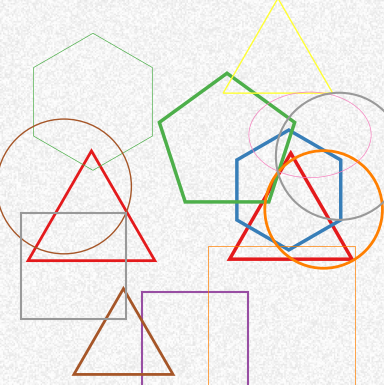[{"shape": "triangle", "thickness": 2, "radius": 0.95, "center": [0.238, 0.418]}, {"shape": "triangle", "thickness": 2.5, "radius": 0.92, "center": [0.755, 0.419]}, {"shape": "hexagon", "thickness": 2.5, "radius": 0.78, "center": [0.75, 0.507]}, {"shape": "pentagon", "thickness": 2.5, "radius": 0.92, "center": [0.59, 0.625]}, {"shape": "hexagon", "thickness": 0.5, "radius": 0.89, "center": [0.241, 0.736]}, {"shape": "square", "thickness": 1.5, "radius": 0.69, "center": [0.507, 0.105]}, {"shape": "square", "thickness": 0.5, "radius": 0.95, "center": [0.731, 0.171]}, {"shape": "circle", "thickness": 2, "radius": 0.76, "center": [0.841, 0.456]}, {"shape": "triangle", "thickness": 1, "radius": 0.82, "center": [0.722, 0.84]}, {"shape": "circle", "thickness": 1, "radius": 0.88, "center": [0.166, 0.516]}, {"shape": "triangle", "thickness": 2, "radius": 0.74, "center": [0.321, 0.102]}, {"shape": "oval", "thickness": 0.5, "radius": 0.79, "center": [0.805, 0.65]}, {"shape": "square", "thickness": 1.5, "radius": 0.69, "center": [0.191, 0.309]}, {"shape": "circle", "thickness": 1.5, "radius": 0.83, "center": [0.882, 0.594]}]